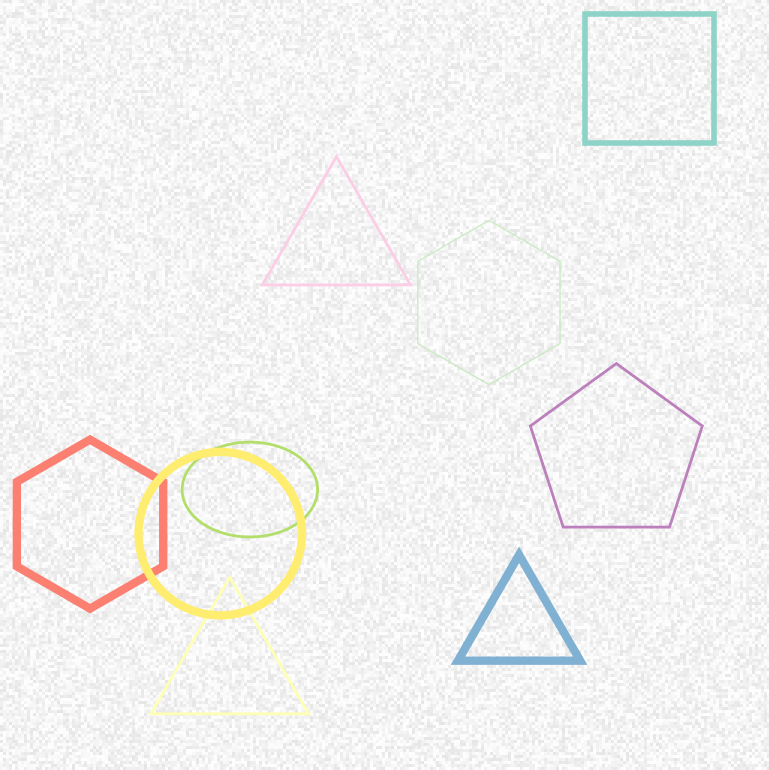[{"shape": "square", "thickness": 2, "radius": 0.42, "center": [0.844, 0.898]}, {"shape": "triangle", "thickness": 1, "radius": 0.59, "center": [0.298, 0.132]}, {"shape": "hexagon", "thickness": 3, "radius": 0.55, "center": [0.117, 0.319]}, {"shape": "triangle", "thickness": 3, "radius": 0.46, "center": [0.674, 0.188]}, {"shape": "oval", "thickness": 1, "radius": 0.44, "center": [0.324, 0.364]}, {"shape": "triangle", "thickness": 1, "radius": 0.56, "center": [0.437, 0.685]}, {"shape": "pentagon", "thickness": 1, "radius": 0.59, "center": [0.8, 0.41]}, {"shape": "hexagon", "thickness": 0.5, "radius": 0.53, "center": [0.635, 0.607]}, {"shape": "circle", "thickness": 3, "radius": 0.53, "center": [0.286, 0.307]}]